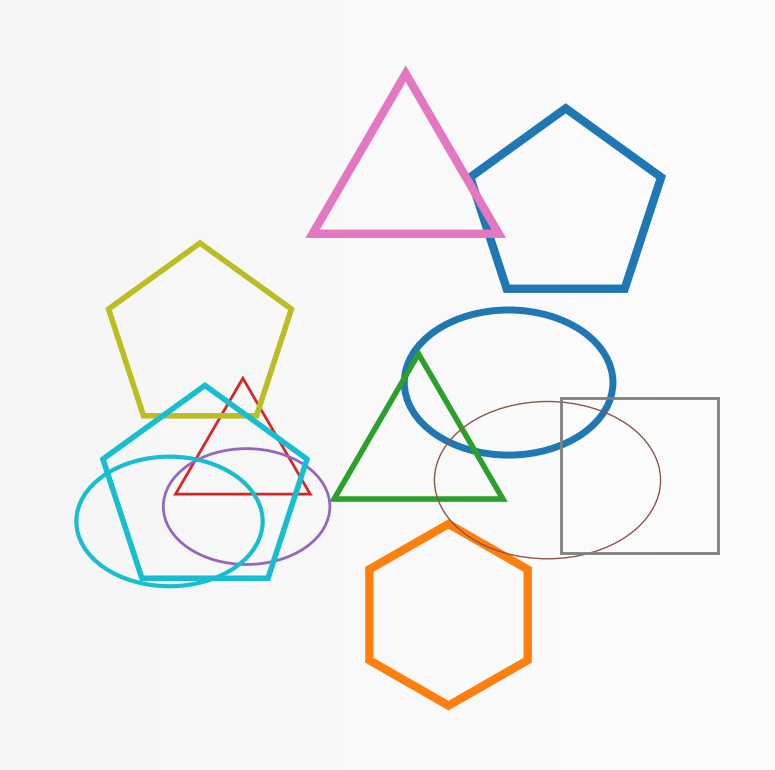[{"shape": "oval", "thickness": 2.5, "radius": 0.67, "center": [0.656, 0.503]}, {"shape": "pentagon", "thickness": 3, "radius": 0.65, "center": [0.73, 0.73]}, {"shape": "hexagon", "thickness": 3, "radius": 0.59, "center": [0.579, 0.202]}, {"shape": "triangle", "thickness": 2, "radius": 0.63, "center": [0.54, 0.415]}, {"shape": "triangle", "thickness": 1, "radius": 0.5, "center": [0.313, 0.408]}, {"shape": "oval", "thickness": 1, "radius": 0.54, "center": [0.318, 0.342]}, {"shape": "oval", "thickness": 0.5, "radius": 0.73, "center": [0.706, 0.376]}, {"shape": "triangle", "thickness": 3, "radius": 0.69, "center": [0.523, 0.766]}, {"shape": "square", "thickness": 1, "radius": 0.51, "center": [0.825, 0.383]}, {"shape": "pentagon", "thickness": 2, "radius": 0.62, "center": [0.258, 0.56]}, {"shape": "oval", "thickness": 1.5, "radius": 0.6, "center": [0.219, 0.323]}, {"shape": "pentagon", "thickness": 2, "radius": 0.69, "center": [0.264, 0.361]}]